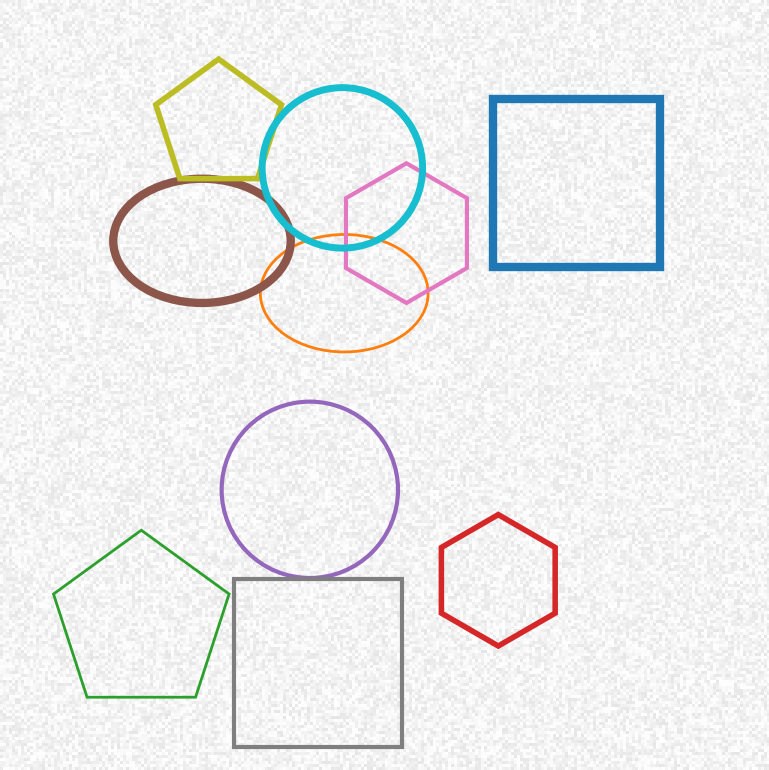[{"shape": "square", "thickness": 3, "radius": 0.54, "center": [0.749, 0.762]}, {"shape": "oval", "thickness": 1, "radius": 0.54, "center": [0.447, 0.619]}, {"shape": "pentagon", "thickness": 1, "radius": 0.6, "center": [0.184, 0.192]}, {"shape": "hexagon", "thickness": 2, "radius": 0.43, "center": [0.647, 0.246]}, {"shape": "circle", "thickness": 1.5, "radius": 0.57, "center": [0.402, 0.364]}, {"shape": "oval", "thickness": 3, "radius": 0.58, "center": [0.262, 0.687]}, {"shape": "hexagon", "thickness": 1.5, "radius": 0.45, "center": [0.528, 0.697]}, {"shape": "square", "thickness": 1.5, "radius": 0.55, "center": [0.413, 0.139]}, {"shape": "pentagon", "thickness": 2, "radius": 0.43, "center": [0.284, 0.837]}, {"shape": "circle", "thickness": 2.5, "radius": 0.52, "center": [0.445, 0.782]}]